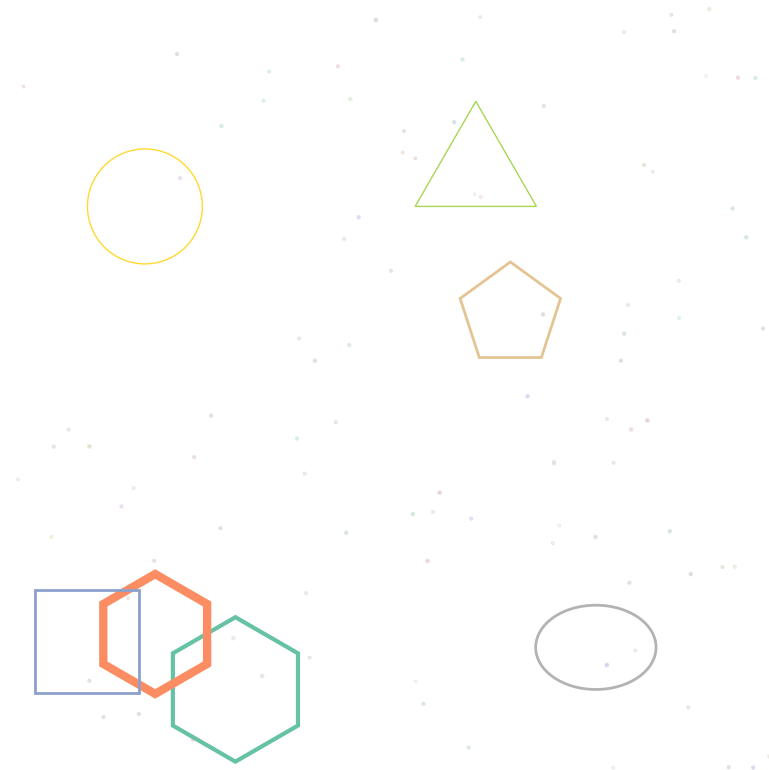[{"shape": "hexagon", "thickness": 1.5, "radius": 0.47, "center": [0.306, 0.105]}, {"shape": "hexagon", "thickness": 3, "radius": 0.39, "center": [0.202, 0.177]}, {"shape": "square", "thickness": 1, "radius": 0.34, "center": [0.113, 0.167]}, {"shape": "triangle", "thickness": 0.5, "radius": 0.45, "center": [0.618, 0.777]}, {"shape": "circle", "thickness": 0.5, "radius": 0.37, "center": [0.188, 0.732]}, {"shape": "pentagon", "thickness": 1, "radius": 0.34, "center": [0.663, 0.591]}, {"shape": "oval", "thickness": 1, "radius": 0.39, "center": [0.774, 0.159]}]